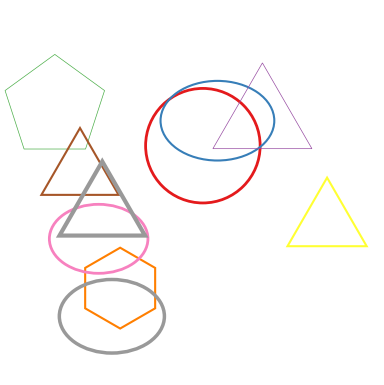[{"shape": "circle", "thickness": 2, "radius": 0.74, "center": [0.527, 0.622]}, {"shape": "oval", "thickness": 1.5, "radius": 0.74, "center": [0.565, 0.687]}, {"shape": "pentagon", "thickness": 0.5, "radius": 0.68, "center": [0.142, 0.723]}, {"shape": "triangle", "thickness": 0.5, "radius": 0.74, "center": [0.682, 0.688]}, {"shape": "hexagon", "thickness": 1.5, "radius": 0.52, "center": [0.312, 0.252]}, {"shape": "triangle", "thickness": 1.5, "radius": 0.59, "center": [0.85, 0.42]}, {"shape": "triangle", "thickness": 1.5, "radius": 0.58, "center": [0.208, 0.552]}, {"shape": "oval", "thickness": 2, "radius": 0.64, "center": [0.256, 0.38]}, {"shape": "triangle", "thickness": 3, "radius": 0.64, "center": [0.266, 0.452]}, {"shape": "oval", "thickness": 2.5, "radius": 0.68, "center": [0.291, 0.179]}]